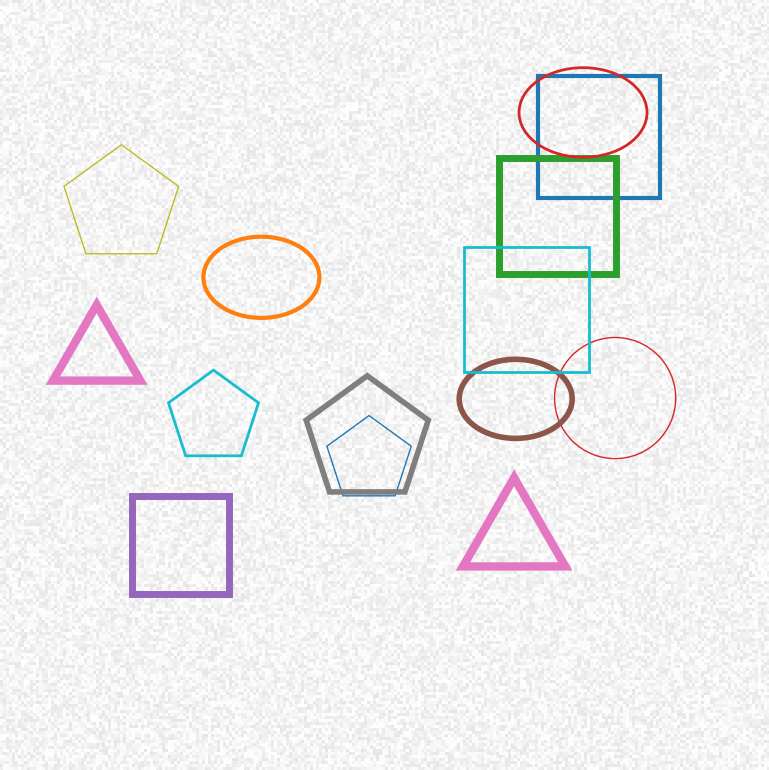[{"shape": "square", "thickness": 1.5, "radius": 0.39, "center": [0.778, 0.822]}, {"shape": "pentagon", "thickness": 0.5, "radius": 0.29, "center": [0.479, 0.403]}, {"shape": "oval", "thickness": 1.5, "radius": 0.38, "center": [0.34, 0.64]}, {"shape": "square", "thickness": 2.5, "radius": 0.38, "center": [0.724, 0.719]}, {"shape": "oval", "thickness": 1, "radius": 0.42, "center": [0.757, 0.854]}, {"shape": "circle", "thickness": 0.5, "radius": 0.39, "center": [0.799, 0.483]}, {"shape": "square", "thickness": 2.5, "radius": 0.32, "center": [0.235, 0.292]}, {"shape": "oval", "thickness": 2, "radius": 0.37, "center": [0.67, 0.482]}, {"shape": "triangle", "thickness": 3, "radius": 0.38, "center": [0.668, 0.303]}, {"shape": "triangle", "thickness": 3, "radius": 0.33, "center": [0.126, 0.538]}, {"shape": "pentagon", "thickness": 2, "radius": 0.42, "center": [0.477, 0.429]}, {"shape": "pentagon", "thickness": 0.5, "radius": 0.39, "center": [0.158, 0.734]}, {"shape": "square", "thickness": 1, "radius": 0.4, "center": [0.684, 0.598]}, {"shape": "pentagon", "thickness": 1, "radius": 0.31, "center": [0.277, 0.458]}]